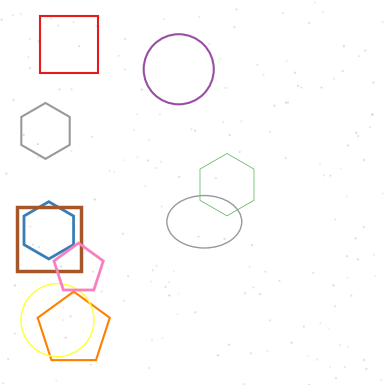[{"shape": "square", "thickness": 1.5, "radius": 0.38, "center": [0.179, 0.885]}, {"shape": "hexagon", "thickness": 2, "radius": 0.37, "center": [0.127, 0.402]}, {"shape": "hexagon", "thickness": 0.5, "radius": 0.4, "center": [0.59, 0.52]}, {"shape": "circle", "thickness": 1.5, "radius": 0.46, "center": [0.464, 0.82]}, {"shape": "pentagon", "thickness": 1.5, "radius": 0.49, "center": [0.192, 0.144]}, {"shape": "circle", "thickness": 1, "radius": 0.47, "center": [0.149, 0.168]}, {"shape": "square", "thickness": 2.5, "radius": 0.41, "center": [0.127, 0.379]}, {"shape": "pentagon", "thickness": 2, "radius": 0.34, "center": [0.204, 0.301]}, {"shape": "oval", "thickness": 1, "radius": 0.49, "center": [0.531, 0.424]}, {"shape": "hexagon", "thickness": 1.5, "radius": 0.36, "center": [0.118, 0.66]}]